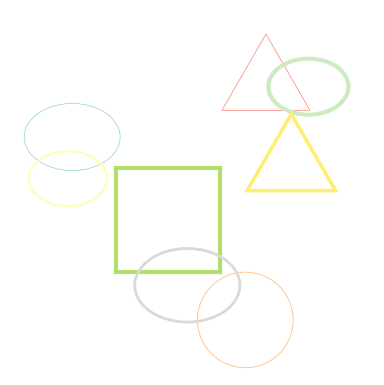[{"shape": "oval", "thickness": 0.5, "radius": 0.62, "center": [0.187, 0.644]}, {"shape": "oval", "thickness": 1.5, "radius": 0.51, "center": [0.176, 0.536]}, {"shape": "triangle", "thickness": 0.5, "radius": 0.66, "center": [0.691, 0.779]}, {"shape": "circle", "thickness": 0.5, "radius": 0.62, "center": [0.637, 0.169]}, {"shape": "square", "thickness": 3, "radius": 0.67, "center": [0.436, 0.428]}, {"shape": "oval", "thickness": 2, "radius": 0.68, "center": [0.487, 0.259]}, {"shape": "oval", "thickness": 3, "radius": 0.52, "center": [0.801, 0.775]}, {"shape": "triangle", "thickness": 2.5, "radius": 0.66, "center": [0.757, 0.571]}]